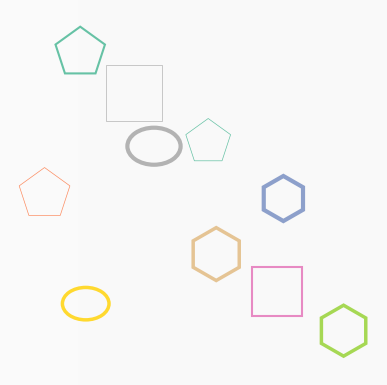[{"shape": "pentagon", "thickness": 0.5, "radius": 0.3, "center": [0.537, 0.631]}, {"shape": "pentagon", "thickness": 1.5, "radius": 0.34, "center": [0.207, 0.864]}, {"shape": "pentagon", "thickness": 0.5, "radius": 0.34, "center": [0.115, 0.496]}, {"shape": "hexagon", "thickness": 3, "radius": 0.29, "center": [0.731, 0.484]}, {"shape": "square", "thickness": 1.5, "radius": 0.32, "center": [0.715, 0.242]}, {"shape": "hexagon", "thickness": 2.5, "radius": 0.33, "center": [0.887, 0.141]}, {"shape": "oval", "thickness": 2.5, "radius": 0.3, "center": [0.221, 0.211]}, {"shape": "hexagon", "thickness": 2.5, "radius": 0.34, "center": [0.558, 0.34]}, {"shape": "square", "thickness": 0.5, "radius": 0.36, "center": [0.346, 0.758]}, {"shape": "oval", "thickness": 3, "radius": 0.34, "center": [0.397, 0.62]}]